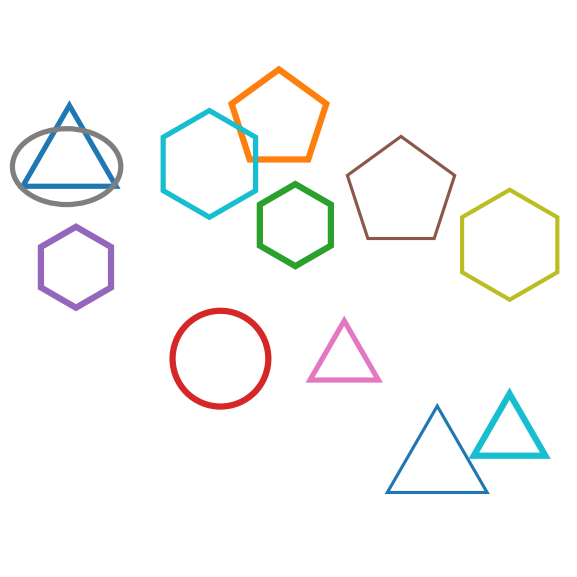[{"shape": "triangle", "thickness": 2.5, "radius": 0.47, "center": [0.12, 0.723]}, {"shape": "triangle", "thickness": 1.5, "radius": 0.5, "center": [0.757, 0.196]}, {"shape": "pentagon", "thickness": 3, "radius": 0.43, "center": [0.483, 0.793]}, {"shape": "hexagon", "thickness": 3, "radius": 0.36, "center": [0.511, 0.609]}, {"shape": "circle", "thickness": 3, "radius": 0.41, "center": [0.382, 0.378]}, {"shape": "hexagon", "thickness": 3, "radius": 0.35, "center": [0.132, 0.536]}, {"shape": "pentagon", "thickness": 1.5, "radius": 0.49, "center": [0.694, 0.665]}, {"shape": "triangle", "thickness": 2.5, "radius": 0.34, "center": [0.596, 0.375]}, {"shape": "oval", "thickness": 2.5, "radius": 0.47, "center": [0.115, 0.711]}, {"shape": "hexagon", "thickness": 2, "radius": 0.48, "center": [0.883, 0.575]}, {"shape": "hexagon", "thickness": 2.5, "radius": 0.46, "center": [0.363, 0.715]}, {"shape": "triangle", "thickness": 3, "radius": 0.36, "center": [0.882, 0.246]}]